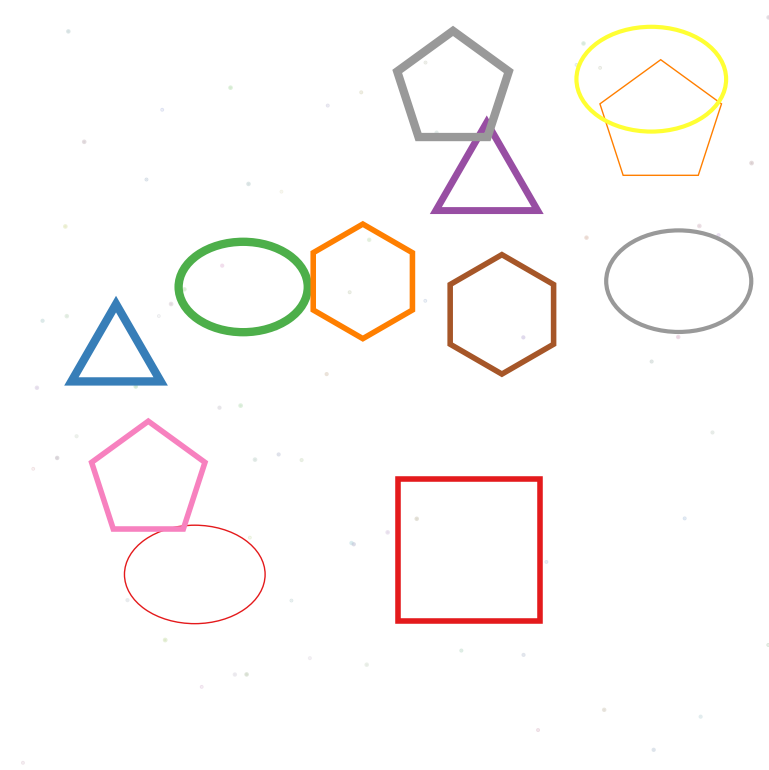[{"shape": "square", "thickness": 2, "radius": 0.46, "center": [0.61, 0.285]}, {"shape": "oval", "thickness": 0.5, "radius": 0.46, "center": [0.253, 0.254]}, {"shape": "triangle", "thickness": 3, "radius": 0.33, "center": [0.151, 0.538]}, {"shape": "oval", "thickness": 3, "radius": 0.42, "center": [0.316, 0.627]}, {"shape": "triangle", "thickness": 2.5, "radius": 0.38, "center": [0.632, 0.765]}, {"shape": "pentagon", "thickness": 0.5, "radius": 0.41, "center": [0.858, 0.839]}, {"shape": "hexagon", "thickness": 2, "radius": 0.37, "center": [0.471, 0.635]}, {"shape": "oval", "thickness": 1.5, "radius": 0.49, "center": [0.846, 0.897]}, {"shape": "hexagon", "thickness": 2, "radius": 0.39, "center": [0.652, 0.592]}, {"shape": "pentagon", "thickness": 2, "radius": 0.39, "center": [0.193, 0.376]}, {"shape": "oval", "thickness": 1.5, "radius": 0.47, "center": [0.881, 0.635]}, {"shape": "pentagon", "thickness": 3, "radius": 0.38, "center": [0.588, 0.884]}]